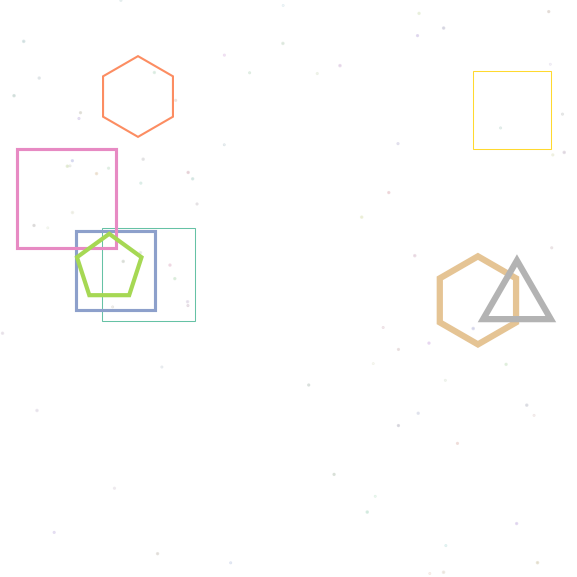[{"shape": "square", "thickness": 0.5, "radius": 0.4, "center": [0.257, 0.524]}, {"shape": "hexagon", "thickness": 1, "radius": 0.35, "center": [0.239, 0.832]}, {"shape": "square", "thickness": 1.5, "radius": 0.34, "center": [0.2, 0.531]}, {"shape": "square", "thickness": 1.5, "radius": 0.43, "center": [0.115, 0.656]}, {"shape": "pentagon", "thickness": 2, "radius": 0.29, "center": [0.189, 0.536]}, {"shape": "square", "thickness": 0.5, "radius": 0.34, "center": [0.886, 0.809]}, {"shape": "hexagon", "thickness": 3, "radius": 0.38, "center": [0.828, 0.479]}, {"shape": "triangle", "thickness": 3, "radius": 0.34, "center": [0.895, 0.48]}]